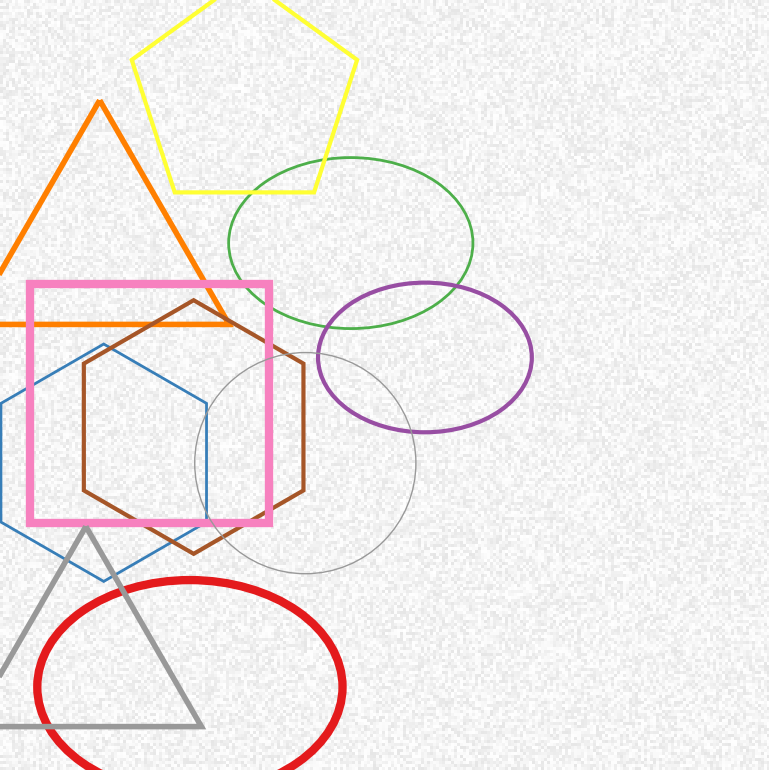[{"shape": "oval", "thickness": 3, "radius": 0.99, "center": [0.247, 0.108]}, {"shape": "hexagon", "thickness": 1, "radius": 0.77, "center": [0.135, 0.399]}, {"shape": "oval", "thickness": 1, "radius": 0.79, "center": [0.456, 0.684]}, {"shape": "oval", "thickness": 1.5, "radius": 0.69, "center": [0.552, 0.536]}, {"shape": "triangle", "thickness": 2, "radius": 0.97, "center": [0.129, 0.676]}, {"shape": "pentagon", "thickness": 1.5, "radius": 0.77, "center": [0.317, 0.875]}, {"shape": "hexagon", "thickness": 1.5, "radius": 0.82, "center": [0.251, 0.445]}, {"shape": "square", "thickness": 3, "radius": 0.78, "center": [0.194, 0.476]}, {"shape": "triangle", "thickness": 2, "radius": 0.87, "center": [0.112, 0.143]}, {"shape": "circle", "thickness": 0.5, "radius": 0.72, "center": [0.397, 0.399]}]